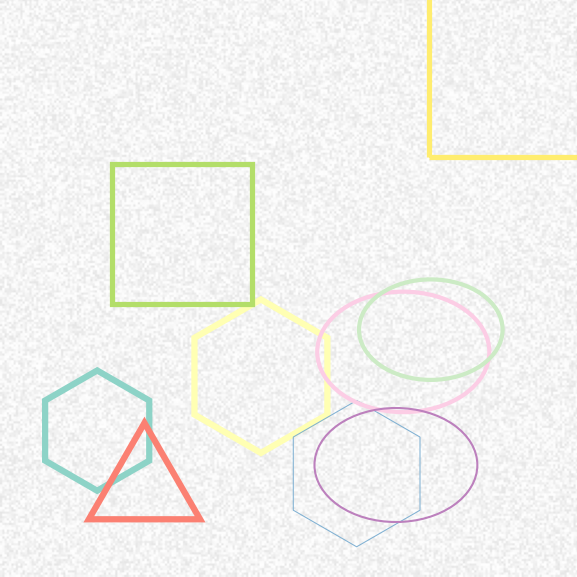[{"shape": "hexagon", "thickness": 3, "radius": 0.52, "center": [0.168, 0.254]}, {"shape": "hexagon", "thickness": 3, "radius": 0.66, "center": [0.452, 0.348]}, {"shape": "triangle", "thickness": 3, "radius": 0.56, "center": [0.25, 0.156]}, {"shape": "hexagon", "thickness": 0.5, "radius": 0.63, "center": [0.618, 0.179]}, {"shape": "square", "thickness": 2.5, "radius": 0.61, "center": [0.315, 0.594]}, {"shape": "oval", "thickness": 2, "radius": 0.74, "center": [0.698, 0.39]}, {"shape": "oval", "thickness": 1, "radius": 0.71, "center": [0.686, 0.194]}, {"shape": "oval", "thickness": 2, "radius": 0.62, "center": [0.746, 0.428]}, {"shape": "square", "thickness": 2.5, "radius": 0.69, "center": [0.881, 0.866]}]